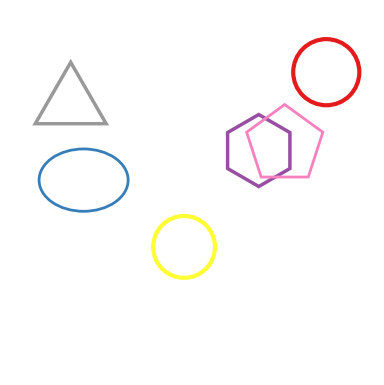[{"shape": "circle", "thickness": 3, "radius": 0.43, "center": [0.847, 0.812]}, {"shape": "oval", "thickness": 2, "radius": 0.58, "center": [0.217, 0.532]}, {"shape": "hexagon", "thickness": 2.5, "radius": 0.47, "center": [0.672, 0.609]}, {"shape": "circle", "thickness": 3, "radius": 0.4, "center": [0.478, 0.359]}, {"shape": "pentagon", "thickness": 2, "radius": 0.52, "center": [0.74, 0.624]}, {"shape": "triangle", "thickness": 2.5, "radius": 0.53, "center": [0.184, 0.732]}]